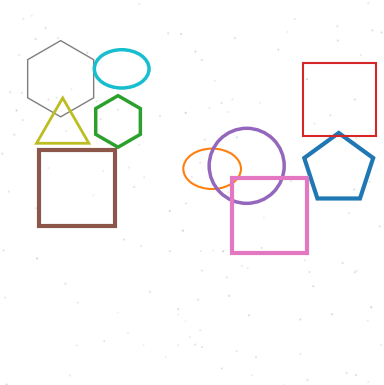[{"shape": "pentagon", "thickness": 3, "radius": 0.47, "center": [0.88, 0.561]}, {"shape": "oval", "thickness": 1.5, "radius": 0.37, "center": [0.551, 0.562]}, {"shape": "hexagon", "thickness": 2.5, "radius": 0.33, "center": [0.307, 0.685]}, {"shape": "square", "thickness": 1.5, "radius": 0.47, "center": [0.882, 0.743]}, {"shape": "circle", "thickness": 2.5, "radius": 0.49, "center": [0.641, 0.569]}, {"shape": "square", "thickness": 3, "radius": 0.49, "center": [0.201, 0.512]}, {"shape": "square", "thickness": 3, "radius": 0.49, "center": [0.701, 0.441]}, {"shape": "hexagon", "thickness": 1, "radius": 0.49, "center": [0.158, 0.796]}, {"shape": "triangle", "thickness": 2, "radius": 0.39, "center": [0.163, 0.667]}, {"shape": "oval", "thickness": 2.5, "radius": 0.36, "center": [0.316, 0.821]}]